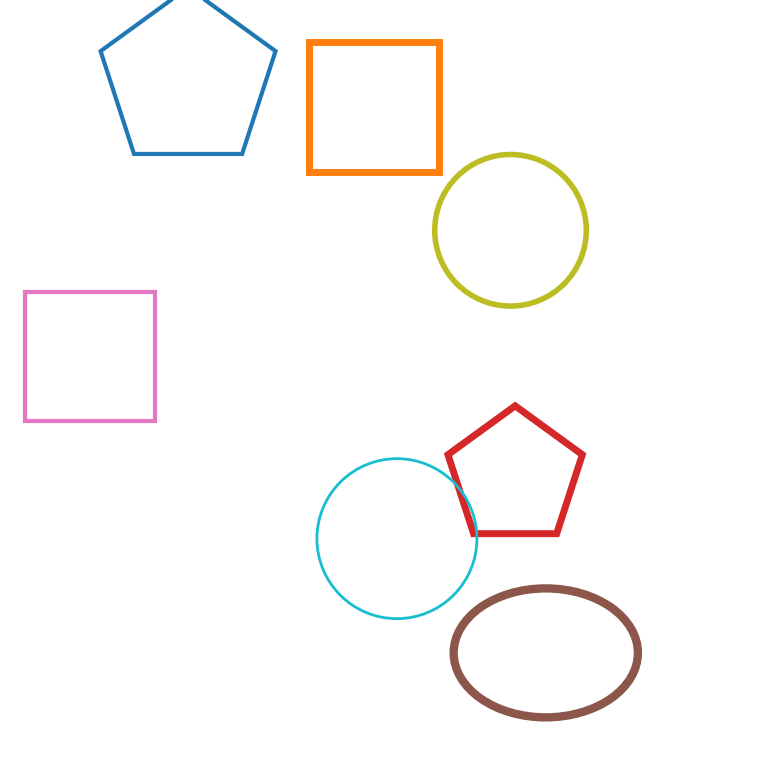[{"shape": "pentagon", "thickness": 1.5, "radius": 0.6, "center": [0.244, 0.897]}, {"shape": "square", "thickness": 2.5, "radius": 0.42, "center": [0.486, 0.861]}, {"shape": "pentagon", "thickness": 2.5, "radius": 0.46, "center": [0.669, 0.381]}, {"shape": "oval", "thickness": 3, "radius": 0.6, "center": [0.709, 0.152]}, {"shape": "square", "thickness": 1.5, "radius": 0.42, "center": [0.117, 0.537]}, {"shape": "circle", "thickness": 2, "radius": 0.49, "center": [0.663, 0.701]}, {"shape": "circle", "thickness": 1, "radius": 0.52, "center": [0.515, 0.3]}]